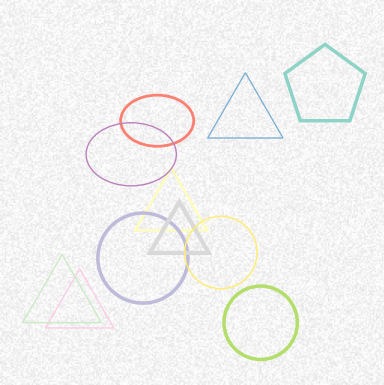[{"shape": "pentagon", "thickness": 2.5, "radius": 0.55, "center": [0.844, 0.775]}, {"shape": "triangle", "thickness": 1.5, "radius": 0.54, "center": [0.445, 0.456]}, {"shape": "circle", "thickness": 2.5, "radius": 0.58, "center": [0.371, 0.33]}, {"shape": "oval", "thickness": 2, "radius": 0.47, "center": [0.408, 0.686]}, {"shape": "triangle", "thickness": 1, "radius": 0.57, "center": [0.637, 0.698]}, {"shape": "circle", "thickness": 2.5, "radius": 0.48, "center": [0.677, 0.162]}, {"shape": "triangle", "thickness": 1, "radius": 0.51, "center": [0.207, 0.199]}, {"shape": "triangle", "thickness": 3, "radius": 0.44, "center": [0.466, 0.387]}, {"shape": "oval", "thickness": 1, "radius": 0.59, "center": [0.341, 0.599]}, {"shape": "triangle", "thickness": 1, "radius": 0.59, "center": [0.161, 0.221]}, {"shape": "circle", "thickness": 1, "radius": 0.47, "center": [0.574, 0.344]}]